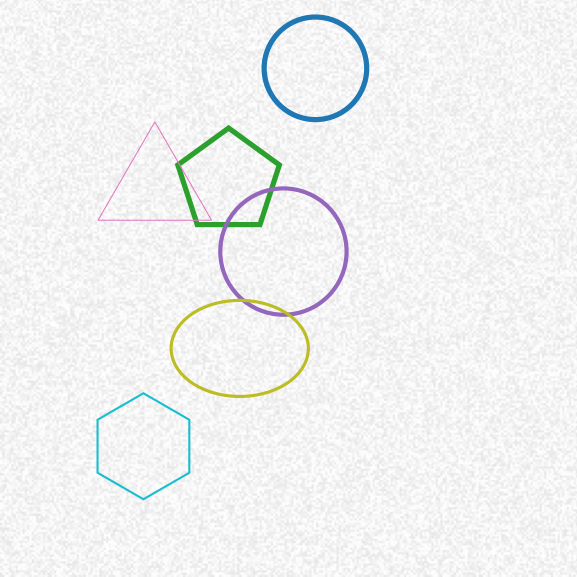[{"shape": "circle", "thickness": 2.5, "radius": 0.44, "center": [0.546, 0.881]}, {"shape": "pentagon", "thickness": 2.5, "radius": 0.46, "center": [0.396, 0.685]}, {"shape": "circle", "thickness": 2, "radius": 0.55, "center": [0.491, 0.564]}, {"shape": "triangle", "thickness": 0.5, "radius": 0.57, "center": [0.268, 0.675]}, {"shape": "oval", "thickness": 1.5, "radius": 0.59, "center": [0.415, 0.396]}, {"shape": "hexagon", "thickness": 1, "radius": 0.46, "center": [0.248, 0.226]}]